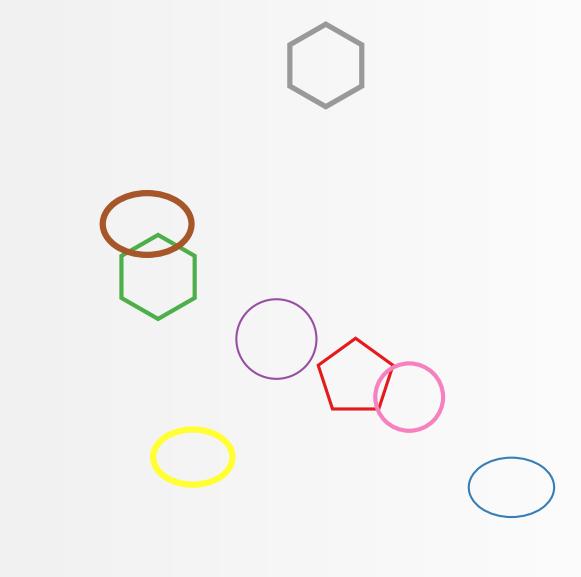[{"shape": "pentagon", "thickness": 1.5, "radius": 0.34, "center": [0.612, 0.346]}, {"shape": "oval", "thickness": 1, "radius": 0.37, "center": [0.88, 0.155]}, {"shape": "hexagon", "thickness": 2, "radius": 0.36, "center": [0.272, 0.52]}, {"shape": "circle", "thickness": 1, "radius": 0.34, "center": [0.476, 0.412]}, {"shape": "oval", "thickness": 3, "radius": 0.34, "center": [0.332, 0.208]}, {"shape": "oval", "thickness": 3, "radius": 0.38, "center": [0.253, 0.611]}, {"shape": "circle", "thickness": 2, "radius": 0.29, "center": [0.704, 0.312]}, {"shape": "hexagon", "thickness": 2.5, "radius": 0.36, "center": [0.561, 0.886]}]